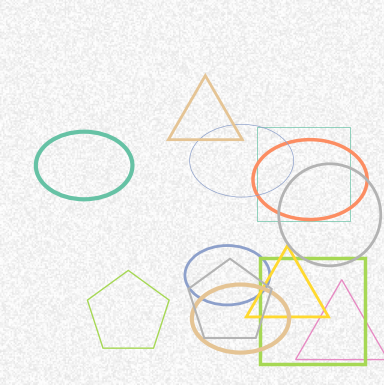[{"shape": "square", "thickness": 0.5, "radius": 0.61, "center": [0.789, 0.548]}, {"shape": "oval", "thickness": 3, "radius": 0.63, "center": [0.219, 0.57]}, {"shape": "oval", "thickness": 2.5, "radius": 0.74, "center": [0.805, 0.534]}, {"shape": "oval", "thickness": 0.5, "radius": 0.68, "center": [0.628, 0.583]}, {"shape": "oval", "thickness": 2, "radius": 0.55, "center": [0.591, 0.285]}, {"shape": "triangle", "thickness": 1, "radius": 0.69, "center": [0.888, 0.135]}, {"shape": "square", "thickness": 2.5, "radius": 0.68, "center": [0.812, 0.192]}, {"shape": "pentagon", "thickness": 1, "radius": 0.56, "center": [0.333, 0.186]}, {"shape": "triangle", "thickness": 2, "radius": 0.62, "center": [0.746, 0.239]}, {"shape": "oval", "thickness": 3, "radius": 0.63, "center": [0.625, 0.173]}, {"shape": "triangle", "thickness": 2, "radius": 0.55, "center": [0.533, 0.693]}, {"shape": "circle", "thickness": 2, "radius": 0.66, "center": [0.857, 0.442]}, {"shape": "pentagon", "thickness": 1.5, "radius": 0.57, "center": [0.597, 0.214]}]